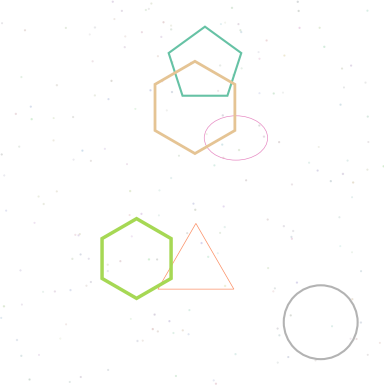[{"shape": "pentagon", "thickness": 1.5, "radius": 0.5, "center": [0.532, 0.832]}, {"shape": "triangle", "thickness": 0.5, "radius": 0.57, "center": [0.509, 0.306]}, {"shape": "oval", "thickness": 0.5, "radius": 0.41, "center": [0.613, 0.642]}, {"shape": "hexagon", "thickness": 2.5, "radius": 0.52, "center": [0.355, 0.329]}, {"shape": "hexagon", "thickness": 2, "radius": 0.6, "center": [0.506, 0.721]}, {"shape": "circle", "thickness": 1.5, "radius": 0.48, "center": [0.833, 0.163]}]